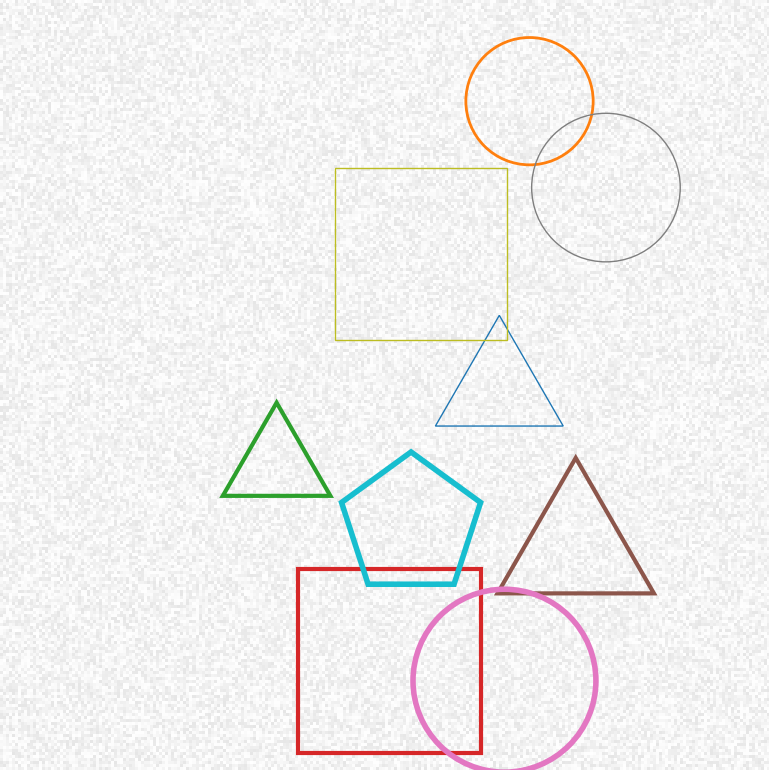[{"shape": "triangle", "thickness": 0.5, "radius": 0.48, "center": [0.648, 0.495]}, {"shape": "circle", "thickness": 1, "radius": 0.41, "center": [0.688, 0.869]}, {"shape": "triangle", "thickness": 1.5, "radius": 0.4, "center": [0.359, 0.396]}, {"shape": "square", "thickness": 1.5, "radius": 0.6, "center": [0.506, 0.142]}, {"shape": "triangle", "thickness": 1.5, "radius": 0.59, "center": [0.748, 0.288]}, {"shape": "circle", "thickness": 2, "radius": 0.59, "center": [0.655, 0.116]}, {"shape": "circle", "thickness": 0.5, "radius": 0.48, "center": [0.787, 0.756]}, {"shape": "square", "thickness": 0.5, "radius": 0.56, "center": [0.547, 0.67]}, {"shape": "pentagon", "thickness": 2, "radius": 0.47, "center": [0.534, 0.318]}]